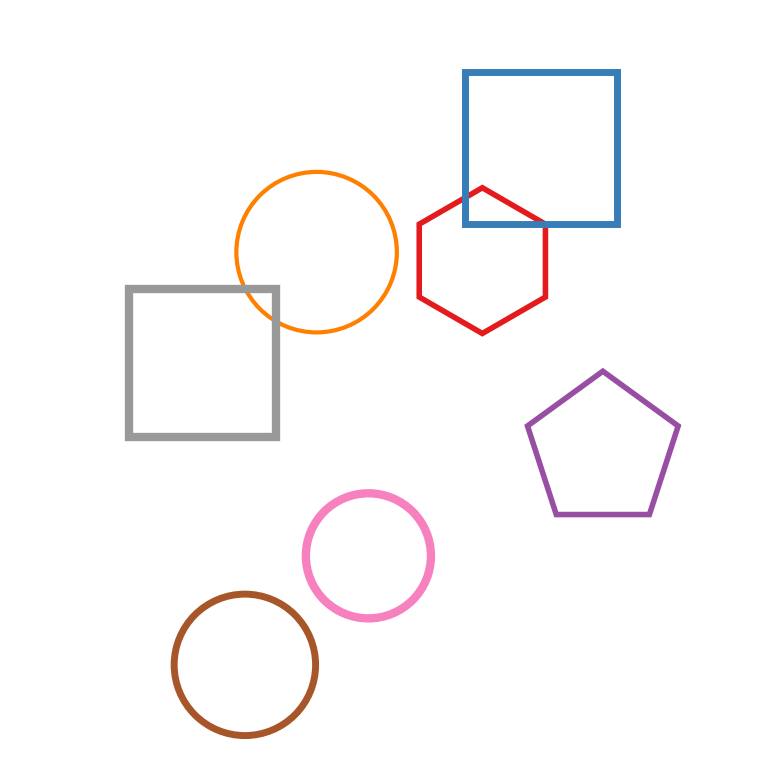[{"shape": "hexagon", "thickness": 2, "radius": 0.47, "center": [0.626, 0.662]}, {"shape": "square", "thickness": 2.5, "radius": 0.49, "center": [0.703, 0.808]}, {"shape": "pentagon", "thickness": 2, "radius": 0.51, "center": [0.783, 0.415]}, {"shape": "circle", "thickness": 1.5, "radius": 0.52, "center": [0.411, 0.673]}, {"shape": "circle", "thickness": 2.5, "radius": 0.46, "center": [0.318, 0.137]}, {"shape": "circle", "thickness": 3, "radius": 0.41, "center": [0.478, 0.278]}, {"shape": "square", "thickness": 3, "radius": 0.48, "center": [0.263, 0.529]}]